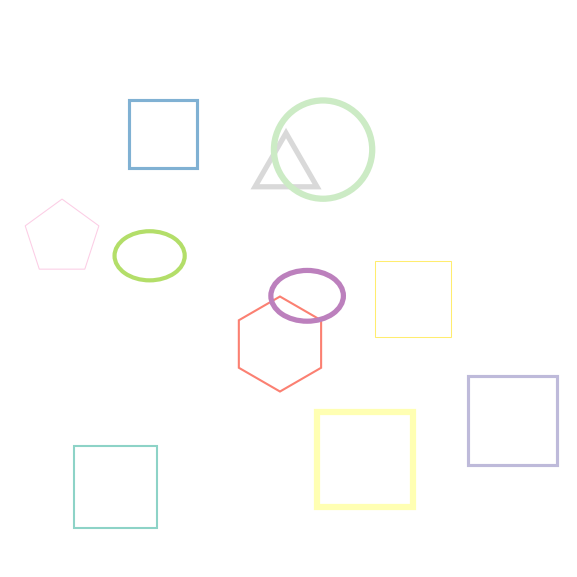[{"shape": "square", "thickness": 1, "radius": 0.36, "center": [0.2, 0.156]}, {"shape": "square", "thickness": 3, "radius": 0.41, "center": [0.632, 0.203]}, {"shape": "square", "thickness": 1.5, "radius": 0.39, "center": [0.888, 0.271]}, {"shape": "hexagon", "thickness": 1, "radius": 0.41, "center": [0.485, 0.403]}, {"shape": "square", "thickness": 1.5, "radius": 0.3, "center": [0.282, 0.768]}, {"shape": "oval", "thickness": 2, "radius": 0.3, "center": [0.259, 0.556]}, {"shape": "pentagon", "thickness": 0.5, "radius": 0.34, "center": [0.107, 0.587]}, {"shape": "triangle", "thickness": 2.5, "radius": 0.31, "center": [0.495, 0.707]}, {"shape": "oval", "thickness": 2.5, "radius": 0.31, "center": [0.532, 0.487]}, {"shape": "circle", "thickness": 3, "radius": 0.43, "center": [0.559, 0.74]}, {"shape": "square", "thickness": 0.5, "radius": 0.33, "center": [0.715, 0.481]}]